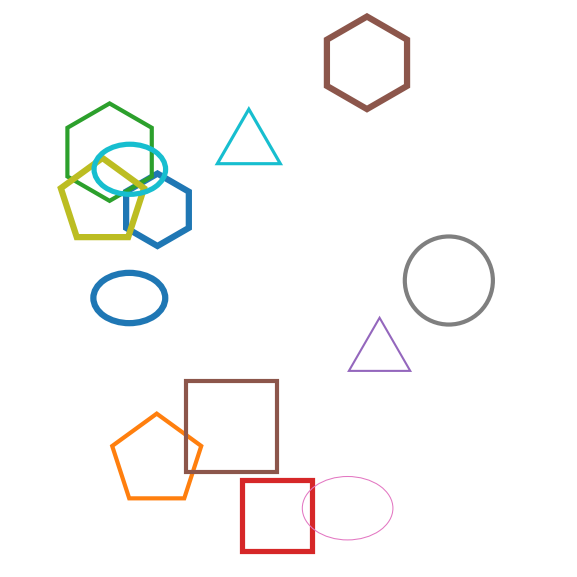[{"shape": "hexagon", "thickness": 3, "radius": 0.31, "center": [0.273, 0.636]}, {"shape": "oval", "thickness": 3, "radius": 0.31, "center": [0.224, 0.483]}, {"shape": "pentagon", "thickness": 2, "radius": 0.41, "center": [0.271, 0.202]}, {"shape": "hexagon", "thickness": 2, "radius": 0.42, "center": [0.19, 0.736]}, {"shape": "square", "thickness": 2.5, "radius": 0.3, "center": [0.48, 0.107]}, {"shape": "triangle", "thickness": 1, "radius": 0.31, "center": [0.657, 0.388]}, {"shape": "square", "thickness": 2, "radius": 0.39, "center": [0.401, 0.261]}, {"shape": "hexagon", "thickness": 3, "radius": 0.4, "center": [0.635, 0.89]}, {"shape": "oval", "thickness": 0.5, "radius": 0.39, "center": [0.602, 0.119]}, {"shape": "circle", "thickness": 2, "radius": 0.38, "center": [0.777, 0.513]}, {"shape": "pentagon", "thickness": 3, "radius": 0.38, "center": [0.177, 0.65]}, {"shape": "triangle", "thickness": 1.5, "radius": 0.31, "center": [0.431, 0.747]}, {"shape": "oval", "thickness": 2.5, "radius": 0.31, "center": [0.225, 0.706]}]